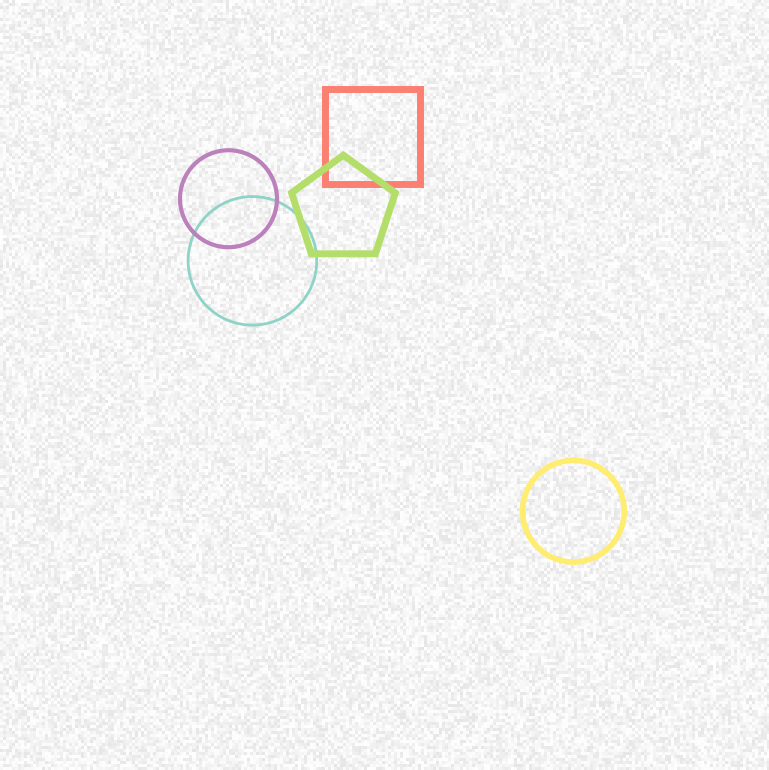[{"shape": "circle", "thickness": 1, "radius": 0.42, "center": [0.328, 0.661]}, {"shape": "square", "thickness": 2.5, "radius": 0.31, "center": [0.484, 0.822]}, {"shape": "pentagon", "thickness": 2.5, "radius": 0.35, "center": [0.446, 0.728]}, {"shape": "circle", "thickness": 1.5, "radius": 0.31, "center": [0.297, 0.742]}, {"shape": "circle", "thickness": 2, "radius": 0.33, "center": [0.745, 0.336]}]